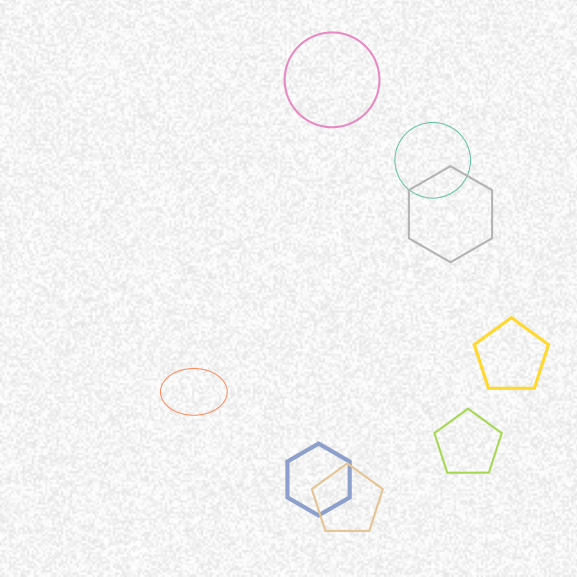[{"shape": "circle", "thickness": 0.5, "radius": 0.33, "center": [0.749, 0.722]}, {"shape": "oval", "thickness": 0.5, "radius": 0.29, "center": [0.336, 0.321]}, {"shape": "hexagon", "thickness": 2, "radius": 0.31, "center": [0.552, 0.169]}, {"shape": "circle", "thickness": 1, "radius": 0.41, "center": [0.575, 0.861]}, {"shape": "pentagon", "thickness": 1, "radius": 0.31, "center": [0.811, 0.23]}, {"shape": "pentagon", "thickness": 1.5, "radius": 0.34, "center": [0.886, 0.381]}, {"shape": "pentagon", "thickness": 1, "radius": 0.32, "center": [0.601, 0.132]}, {"shape": "hexagon", "thickness": 1, "radius": 0.42, "center": [0.78, 0.628]}]